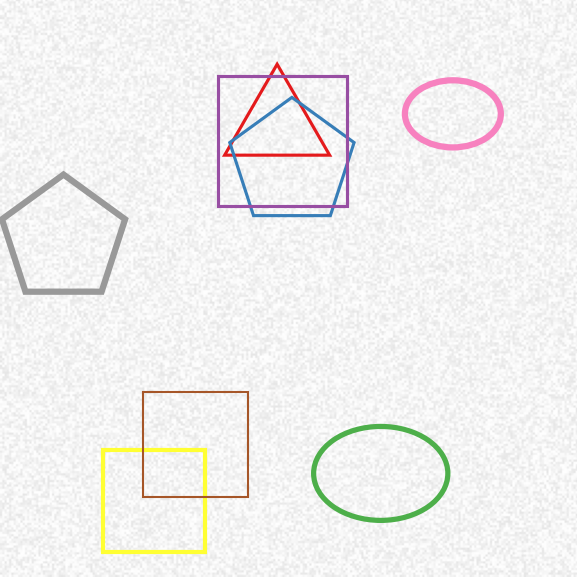[{"shape": "triangle", "thickness": 1.5, "radius": 0.52, "center": [0.48, 0.783]}, {"shape": "pentagon", "thickness": 1.5, "radius": 0.57, "center": [0.506, 0.717]}, {"shape": "oval", "thickness": 2.5, "radius": 0.58, "center": [0.659, 0.179]}, {"shape": "square", "thickness": 1.5, "radius": 0.56, "center": [0.489, 0.755]}, {"shape": "square", "thickness": 2, "radius": 0.44, "center": [0.267, 0.131]}, {"shape": "square", "thickness": 1, "radius": 0.46, "center": [0.338, 0.229]}, {"shape": "oval", "thickness": 3, "radius": 0.42, "center": [0.784, 0.802]}, {"shape": "pentagon", "thickness": 3, "radius": 0.56, "center": [0.11, 0.585]}]